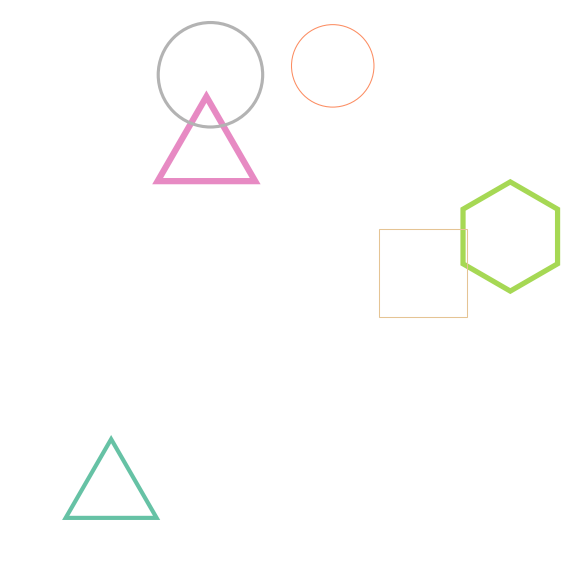[{"shape": "triangle", "thickness": 2, "radius": 0.45, "center": [0.192, 0.148]}, {"shape": "circle", "thickness": 0.5, "radius": 0.36, "center": [0.576, 0.885]}, {"shape": "triangle", "thickness": 3, "radius": 0.49, "center": [0.357, 0.734]}, {"shape": "hexagon", "thickness": 2.5, "radius": 0.47, "center": [0.884, 0.59]}, {"shape": "square", "thickness": 0.5, "radius": 0.38, "center": [0.733, 0.527]}, {"shape": "circle", "thickness": 1.5, "radius": 0.45, "center": [0.364, 0.87]}]